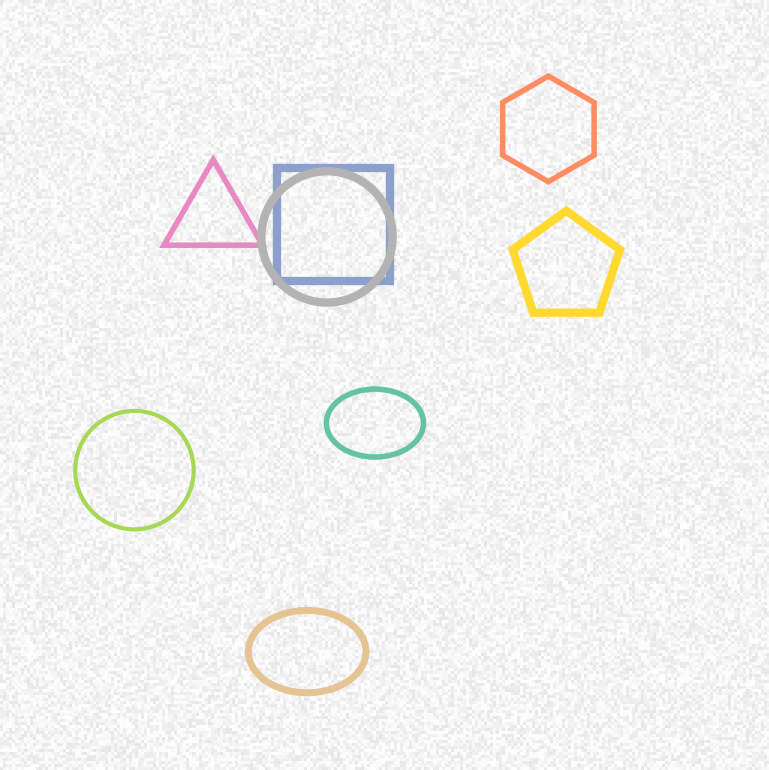[{"shape": "oval", "thickness": 2, "radius": 0.32, "center": [0.487, 0.451]}, {"shape": "hexagon", "thickness": 2, "radius": 0.34, "center": [0.712, 0.833]}, {"shape": "square", "thickness": 3, "radius": 0.37, "center": [0.433, 0.709]}, {"shape": "triangle", "thickness": 2, "radius": 0.37, "center": [0.277, 0.719]}, {"shape": "circle", "thickness": 1.5, "radius": 0.38, "center": [0.175, 0.389]}, {"shape": "pentagon", "thickness": 3, "radius": 0.37, "center": [0.735, 0.653]}, {"shape": "oval", "thickness": 2.5, "radius": 0.38, "center": [0.399, 0.154]}, {"shape": "circle", "thickness": 3, "radius": 0.43, "center": [0.425, 0.692]}]